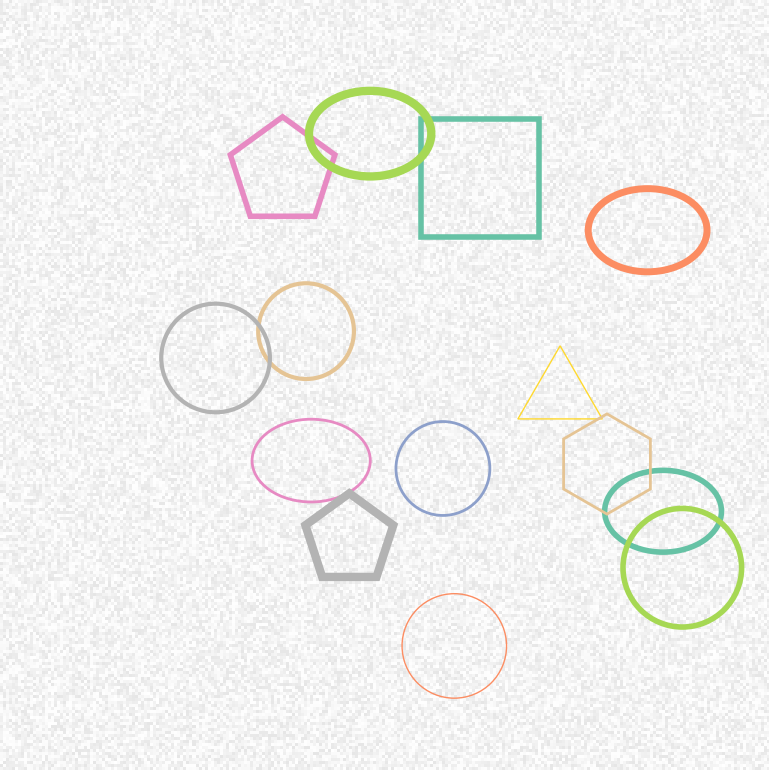[{"shape": "square", "thickness": 2, "radius": 0.38, "center": [0.624, 0.769]}, {"shape": "oval", "thickness": 2, "radius": 0.38, "center": [0.861, 0.336]}, {"shape": "circle", "thickness": 0.5, "radius": 0.34, "center": [0.59, 0.161]}, {"shape": "oval", "thickness": 2.5, "radius": 0.39, "center": [0.841, 0.701]}, {"shape": "circle", "thickness": 1, "radius": 0.3, "center": [0.575, 0.392]}, {"shape": "pentagon", "thickness": 2, "radius": 0.36, "center": [0.367, 0.777]}, {"shape": "oval", "thickness": 1, "radius": 0.38, "center": [0.404, 0.402]}, {"shape": "circle", "thickness": 2, "radius": 0.39, "center": [0.886, 0.263]}, {"shape": "oval", "thickness": 3, "radius": 0.4, "center": [0.481, 0.826]}, {"shape": "triangle", "thickness": 0.5, "radius": 0.32, "center": [0.727, 0.488]}, {"shape": "circle", "thickness": 1.5, "radius": 0.31, "center": [0.397, 0.57]}, {"shape": "hexagon", "thickness": 1, "radius": 0.33, "center": [0.788, 0.397]}, {"shape": "pentagon", "thickness": 3, "radius": 0.3, "center": [0.454, 0.299]}, {"shape": "circle", "thickness": 1.5, "radius": 0.35, "center": [0.28, 0.535]}]